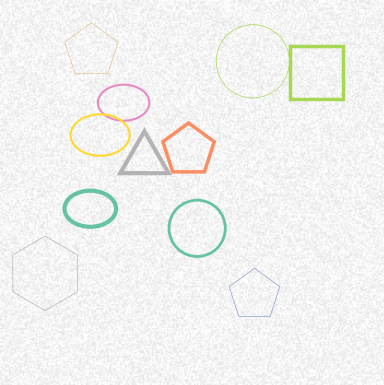[{"shape": "circle", "thickness": 2, "radius": 0.37, "center": [0.512, 0.407]}, {"shape": "oval", "thickness": 3, "radius": 0.33, "center": [0.234, 0.458]}, {"shape": "pentagon", "thickness": 2.5, "radius": 0.35, "center": [0.49, 0.61]}, {"shape": "pentagon", "thickness": 0.5, "radius": 0.35, "center": [0.661, 0.234]}, {"shape": "oval", "thickness": 1.5, "radius": 0.33, "center": [0.321, 0.733]}, {"shape": "circle", "thickness": 0.5, "radius": 0.48, "center": [0.657, 0.841]}, {"shape": "square", "thickness": 2.5, "radius": 0.34, "center": [0.822, 0.812]}, {"shape": "oval", "thickness": 1.5, "radius": 0.38, "center": [0.26, 0.649]}, {"shape": "pentagon", "thickness": 0.5, "radius": 0.36, "center": [0.237, 0.868]}, {"shape": "triangle", "thickness": 3, "radius": 0.36, "center": [0.375, 0.586]}, {"shape": "hexagon", "thickness": 0.5, "radius": 0.48, "center": [0.117, 0.29]}]